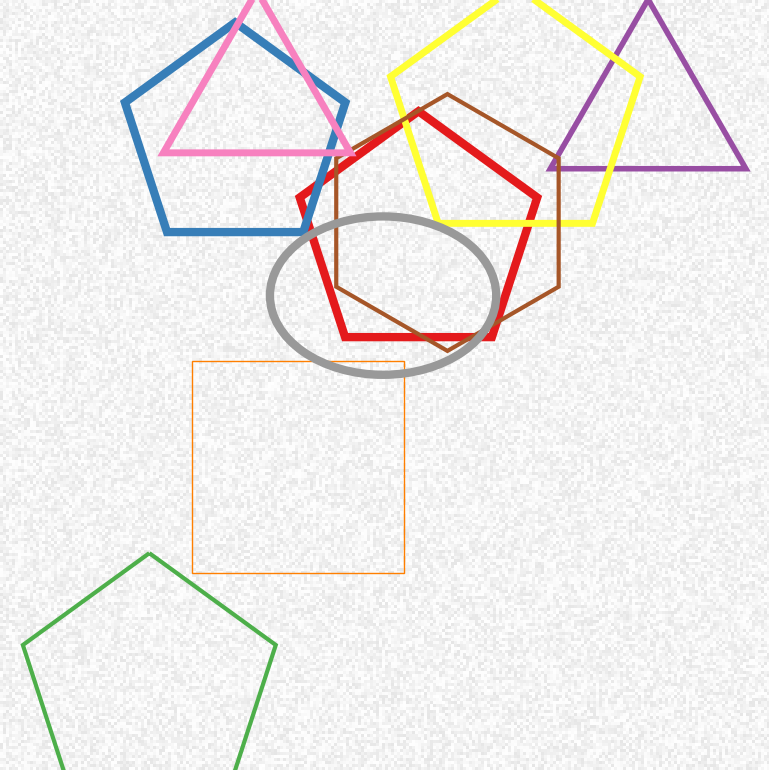[{"shape": "pentagon", "thickness": 3, "radius": 0.81, "center": [0.543, 0.693]}, {"shape": "pentagon", "thickness": 3, "radius": 0.75, "center": [0.305, 0.82]}, {"shape": "pentagon", "thickness": 1.5, "radius": 0.86, "center": [0.194, 0.109]}, {"shape": "triangle", "thickness": 2, "radius": 0.73, "center": [0.842, 0.854]}, {"shape": "square", "thickness": 0.5, "radius": 0.69, "center": [0.387, 0.394]}, {"shape": "pentagon", "thickness": 2.5, "radius": 0.85, "center": [0.669, 0.848]}, {"shape": "hexagon", "thickness": 1.5, "radius": 0.83, "center": [0.581, 0.711]}, {"shape": "triangle", "thickness": 2.5, "radius": 0.7, "center": [0.334, 0.872]}, {"shape": "oval", "thickness": 3, "radius": 0.73, "center": [0.498, 0.616]}]